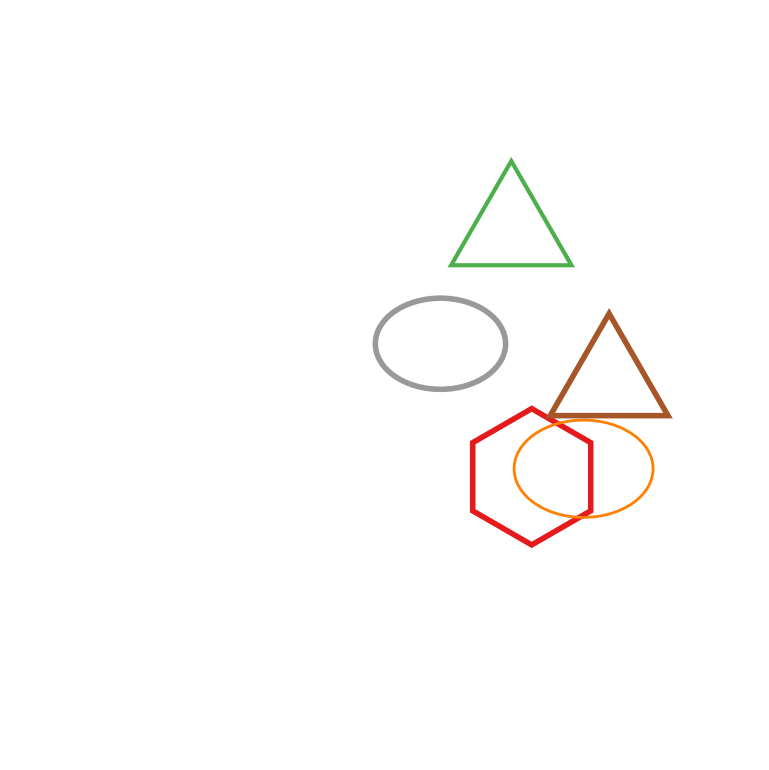[{"shape": "hexagon", "thickness": 2, "radius": 0.44, "center": [0.691, 0.381]}, {"shape": "triangle", "thickness": 1.5, "radius": 0.45, "center": [0.664, 0.701]}, {"shape": "oval", "thickness": 1, "radius": 0.45, "center": [0.758, 0.391]}, {"shape": "triangle", "thickness": 2, "radius": 0.44, "center": [0.791, 0.504]}, {"shape": "oval", "thickness": 2, "radius": 0.42, "center": [0.572, 0.554]}]